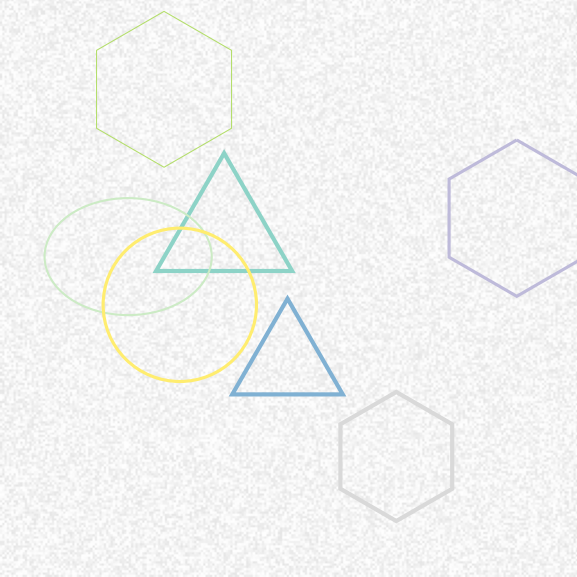[{"shape": "triangle", "thickness": 2, "radius": 0.68, "center": [0.388, 0.598]}, {"shape": "hexagon", "thickness": 1.5, "radius": 0.68, "center": [0.895, 0.621]}, {"shape": "triangle", "thickness": 2, "radius": 0.55, "center": [0.498, 0.371]}, {"shape": "hexagon", "thickness": 0.5, "radius": 0.67, "center": [0.284, 0.844]}, {"shape": "hexagon", "thickness": 2, "radius": 0.56, "center": [0.686, 0.209]}, {"shape": "oval", "thickness": 1, "radius": 0.72, "center": [0.222, 0.555]}, {"shape": "circle", "thickness": 1.5, "radius": 0.66, "center": [0.311, 0.471]}]